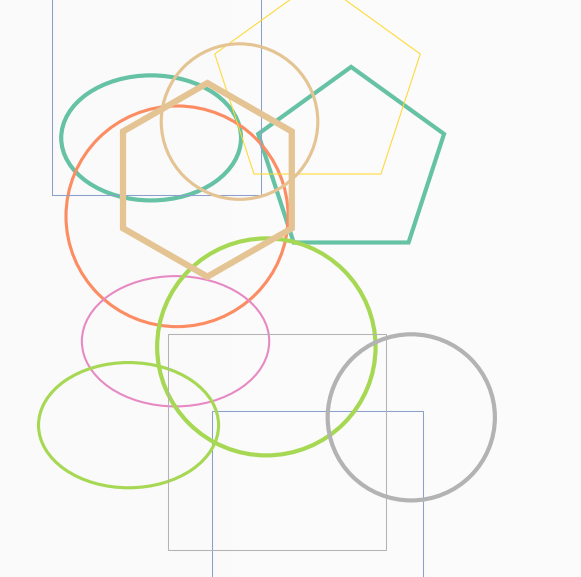[{"shape": "oval", "thickness": 2, "radius": 0.77, "center": [0.26, 0.76]}, {"shape": "pentagon", "thickness": 2, "radius": 0.84, "center": [0.604, 0.715]}, {"shape": "circle", "thickness": 1.5, "radius": 0.96, "center": [0.305, 0.625]}, {"shape": "square", "thickness": 0.5, "radius": 0.91, "center": [0.546, 0.106]}, {"shape": "square", "thickness": 0.5, "radius": 0.9, "center": [0.269, 0.841]}, {"shape": "oval", "thickness": 1, "radius": 0.81, "center": [0.302, 0.408]}, {"shape": "oval", "thickness": 1.5, "radius": 0.77, "center": [0.221, 0.263]}, {"shape": "circle", "thickness": 2, "radius": 0.94, "center": [0.458, 0.398]}, {"shape": "pentagon", "thickness": 0.5, "radius": 0.93, "center": [0.546, 0.848]}, {"shape": "hexagon", "thickness": 3, "radius": 0.84, "center": [0.357, 0.688]}, {"shape": "circle", "thickness": 1.5, "radius": 0.67, "center": [0.412, 0.789]}, {"shape": "circle", "thickness": 2, "radius": 0.72, "center": [0.708, 0.276]}, {"shape": "square", "thickness": 0.5, "radius": 0.94, "center": [0.476, 0.234]}]